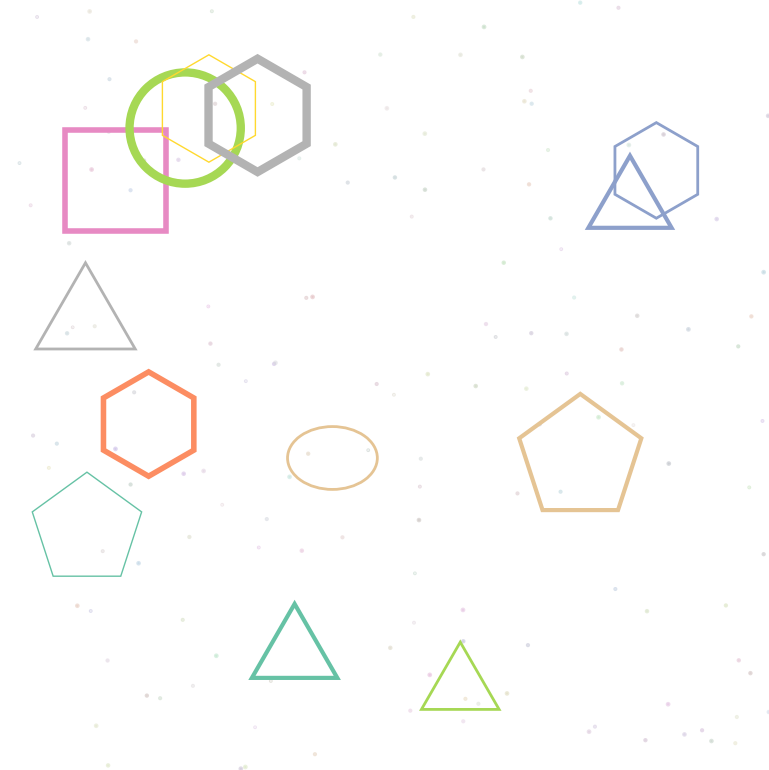[{"shape": "pentagon", "thickness": 0.5, "radius": 0.37, "center": [0.113, 0.312]}, {"shape": "triangle", "thickness": 1.5, "radius": 0.32, "center": [0.383, 0.152]}, {"shape": "hexagon", "thickness": 2, "radius": 0.34, "center": [0.193, 0.449]}, {"shape": "hexagon", "thickness": 1, "radius": 0.31, "center": [0.852, 0.779]}, {"shape": "triangle", "thickness": 1.5, "radius": 0.31, "center": [0.818, 0.735]}, {"shape": "square", "thickness": 2, "radius": 0.33, "center": [0.15, 0.766]}, {"shape": "circle", "thickness": 3, "radius": 0.36, "center": [0.24, 0.834]}, {"shape": "triangle", "thickness": 1, "radius": 0.29, "center": [0.598, 0.108]}, {"shape": "hexagon", "thickness": 0.5, "radius": 0.35, "center": [0.271, 0.859]}, {"shape": "pentagon", "thickness": 1.5, "radius": 0.42, "center": [0.754, 0.405]}, {"shape": "oval", "thickness": 1, "radius": 0.29, "center": [0.432, 0.405]}, {"shape": "hexagon", "thickness": 3, "radius": 0.37, "center": [0.335, 0.85]}, {"shape": "triangle", "thickness": 1, "radius": 0.37, "center": [0.111, 0.584]}]